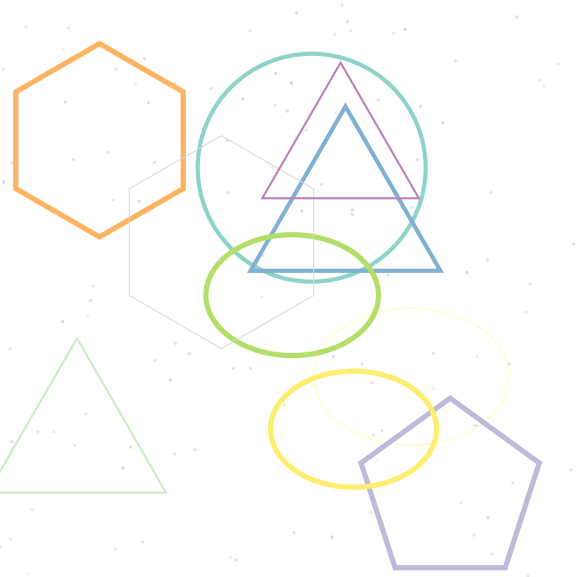[{"shape": "circle", "thickness": 2, "radius": 0.99, "center": [0.54, 0.709]}, {"shape": "oval", "thickness": 0.5, "radius": 0.85, "center": [0.713, 0.347]}, {"shape": "pentagon", "thickness": 2.5, "radius": 0.81, "center": [0.779, 0.147]}, {"shape": "triangle", "thickness": 2, "radius": 0.95, "center": [0.598, 0.625]}, {"shape": "hexagon", "thickness": 2.5, "radius": 0.84, "center": [0.172, 0.756]}, {"shape": "oval", "thickness": 2.5, "radius": 0.75, "center": [0.506, 0.488]}, {"shape": "hexagon", "thickness": 0.5, "radius": 0.92, "center": [0.383, 0.58]}, {"shape": "triangle", "thickness": 1, "radius": 0.78, "center": [0.59, 0.734]}, {"shape": "triangle", "thickness": 1, "radius": 0.89, "center": [0.133, 0.235]}, {"shape": "oval", "thickness": 2.5, "radius": 0.72, "center": [0.612, 0.256]}]